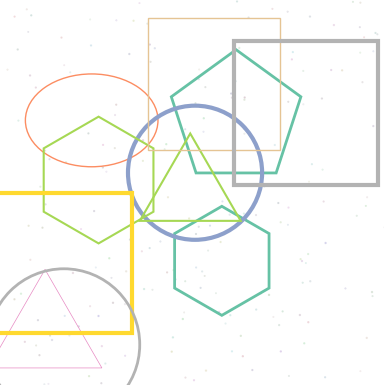[{"shape": "hexagon", "thickness": 2, "radius": 0.71, "center": [0.576, 0.323]}, {"shape": "pentagon", "thickness": 2, "radius": 0.88, "center": [0.613, 0.694]}, {"shape": "oval", "thickness": 1, "radius": 0.86, "center": [0.238, 0.687]}, {"shape": "circle", "thickness": 3, "radius": 0.87, "center": [0.507, 0.551]}, {"shape": "triangle", "thickness": 0.5, "radius": 0.85, "center": [0.117, 0.13]}, {"shape": "triangle", "thickness": 1.5, "radius": 0.76, "center": [0.494, 0.502]}, {"shape": "hexagon", "thickness": 1.5, "radius": 0.82, "center": [0.256, 0.532]}, {"shape": "square", "thickness": 3, "radius": 0.91, "center": [0.16, 0.317]}, {"shape": "square", "thickness": 1, "radius": 0.85, "center": [0.555, 0.782]}, {"shape": "square", "thickness": 3, "radius": 0.93, "center": [0.794, 0.707]}, {"shape": "circle", "thickness": 2, "radius": 0.99, "center": [0.166, 0.105]}]